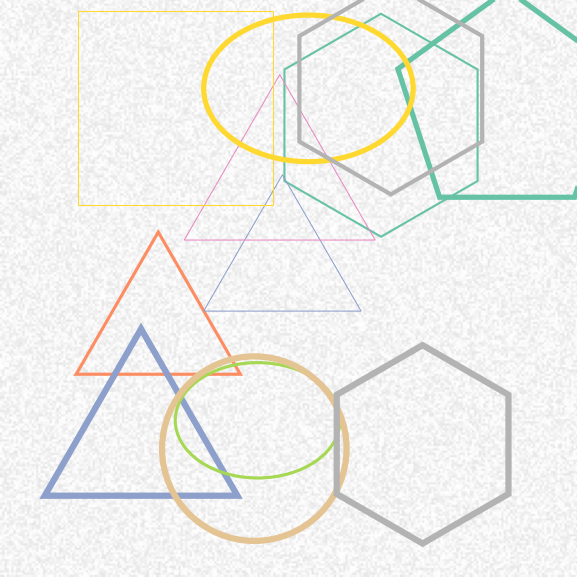[{"shape": "pentagon", "thickness": 2.5, "radius": 0.99, "center": [0.878, 0.818]}, {"shape": "hexagon", "thickness": 1, "radius": 0.97, "center": [0.66, 0.782]}, {"shape": "triangle", "thickness": 1.5, "radius": 0.82, "center": [0.274, 0.433]}, {"shape": "triangle", "thickness": 3, "radius": 0.96, "center": [0.244, 0.237]}, {"shape": "triangle", "thickness": 0.5, "radius": 0.79, "center": [0.489, 0.539]}, {"shape": "triangle", "thickness": 0.5, "radius": 0.95, "center": [0.484, 0.679]}, {"shape": "oval", "thickness": 1.5, "radius": 0.71, "center": [0.446, 0.271]}, {"shape": "oval", "thickness": 2.5, "radius": 0.91, "center": [0.534, 0.846]}, {"shape": "square", "thickness": 0.5, "radius": 0.84, "center": [0.304, 0.812]}, {"shape": "circle", "thickness": 3, "radius": 0.8, "center": [0.44, 0.222]}, {"shape": "hexagon", "thickness": 3, "radius": 0.86, "center": [0.732, 0.23]}, {"shape": "hexagon", "thickness": 2, "radius": 0.91, "center": [0.677, 0.845]}]